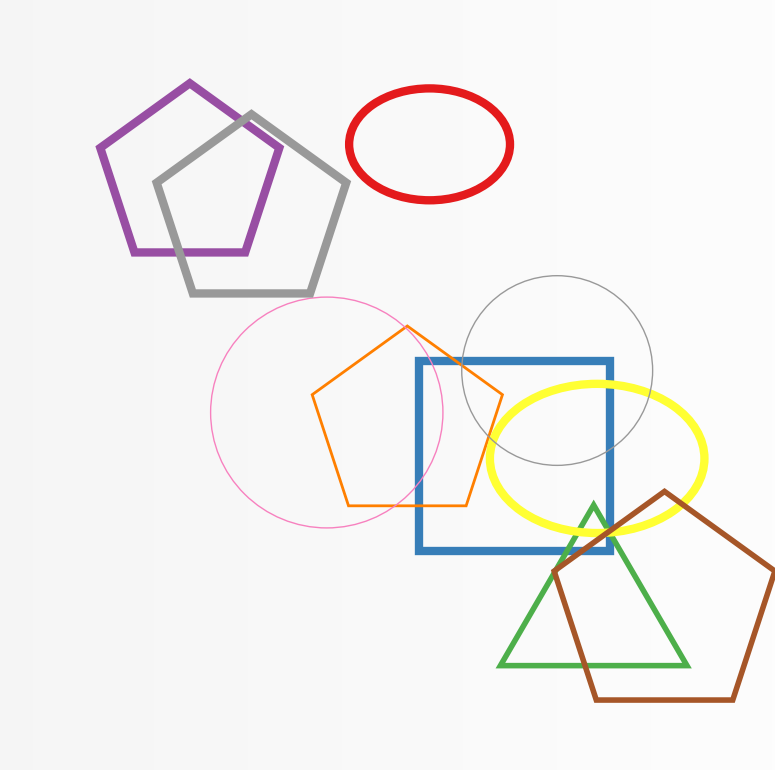[{"shape": "oval", "thickness": 3, "radius": 0.52, "center": [0.554, 0.813]}, {"shape": "square", "thickness": 3, "radius": 0.62, "center": [0.664, 0.408]}, {"shape": "triangle", "thickness": 2, "radius": 0.69, "center": [0.766, 0.205]}, {"shape": "pentagon", "thickness": 3, "radius": 0.61, "center": [0.245, 0.77]}, {"shape": "pentagon", "thickness": 1, "radius": 0.65, "center": [0.526, 0.448]}, {"shape": "oval", "thickness": 3, "radius": 0.69, "center": [0.771, 0.405]}, {"shape": "pentagon", "thickness": 2, "radius": 0.75, "center": [0.857, 0.212]}, {"shape": "circle", "thickness": 0.5, "radius": 0.75, "center": [0.422, 0.464]}, {"shape": "circle", "thickness": 0.5, "radius": 0.62, "center": [0.719, 0.519]}, {"shape": "pentagon", "thickness": 3, "radius": 0.64, "center": [0.324, 0.723]}]